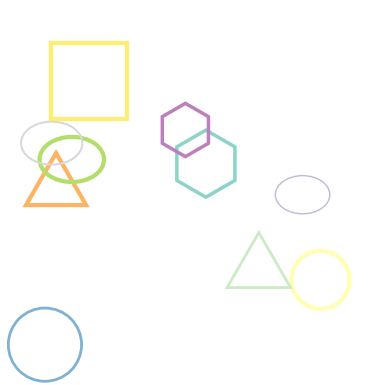[{"shape": "hexagon", "thickness": 2.5, "radius": 0.44, "center": [0.535, 0.575]}, {"shape": "circle", "thickness": 3, "radius": 0.38, "center": [0.833, 0.273]}, {"shape": "oval", "thickness": 1, "radius": 0.35, "center": [0.786, 0.494]}, {"shape": "circle", "thickness": 2, "radius": 0.48, "center": [0.117, 0.105]}, {"shape": "triangle", "thickness": 3, "radius": 0.45, "center": [0.146, 0.512]}, {"shape": "oval", "thickness": 3, "radius": 0.42, "center": [0.187, 0.586]}, {"shape": "oval", "thickness": 1.5, "radius": 0.4, "center": [0.134, 0.628]}, {"shape": "hexagon", "thickness": 2.5, "radius": 0.35, "center": [0.482, 0.662]}, {"shape": "triangle", "thickness": 2, "radius": 0.48, "center": [0.672, 0.301]}, {"shape": "square", "thickness": 3, "radius": 0.49, "center": [0.232, 0.789]}]